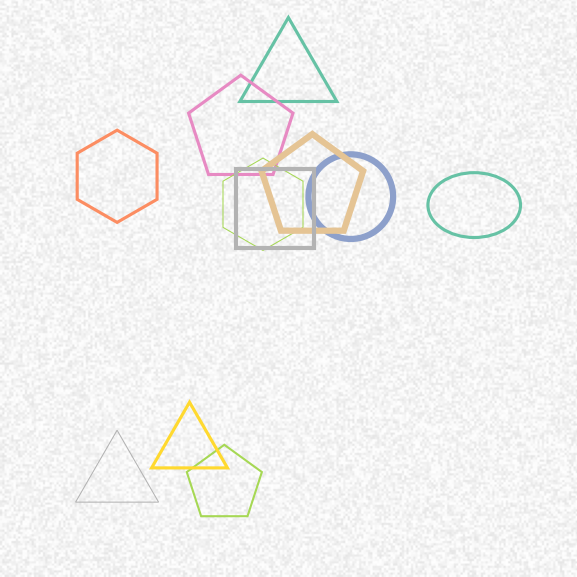[{"shape": "triangle", "thickness": 1.5, "radius": 0.48, "center": [0.499, 0.872]}, {"shape": "oval", "thickness": 1.5, "radius": 0.4, "center": [0.821, 0.644]}, {"shape": "hexagon", "thickness": 1.5, "radius": 0.4, "center": [0.203, 0.694]}, {"shape": "circle", "thickness": 3, "radius": 0.37, "center": [0.607, 0.659]}, {"shape": "pentagon", "thickness": 1.5, "radius": 0.48, "center": [0.417, 0.774]}, {"shape": "pentagon", "thickness": 1, "radius": 0.34, "center": [0.388, 0.161]}, {"shape": "hexagon", "thickness": 0.5, "radius": 0.4, "center": [0.455, 0.645]}, {"shape": "triangle", "thickness": 1.5, "radius": 0.38, "center": [0.328, 0.227]}, {"shape": "pentagon", "thickness": 3, "radius": 0.46, "center": [0.541, 0.674]}, {"shape": "square", "thickness": 2, "radius": 0.34, "center": [0.476, 0.638]}, {"shape": "triangle", "thickness": 0.5, "radius": 0.42, "center": [0.203, 0.171]}]